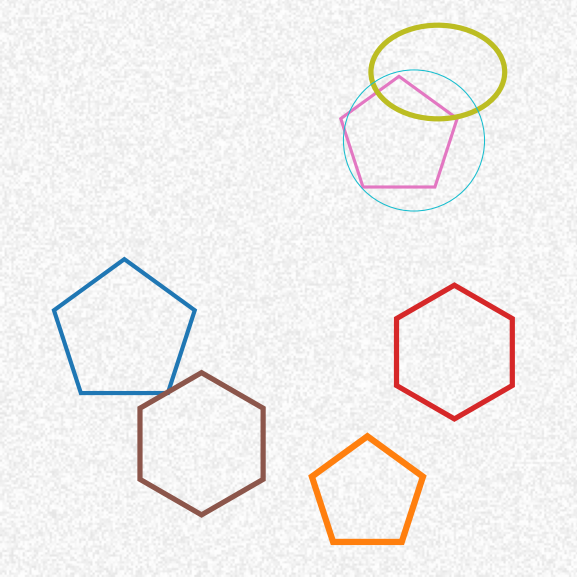[{"shape": "pentagon", "thickness": 2, "radius": 0.64, "center": [0.215, 0.422]}, {"shape": "pentagon", "thickness": 3, "radius": 0.51, "center": [0.636, 0.143]}, {"shape": "hexagon", "thickness": 2.5, "radius": 0.58, "center": [0.787, 0.389]}, {"shape": "hexagon", "thickness": 2.5, "radius": 0.62, "center": [0.349, 0.231]}, {"shape": "pentagon", "thickness": 1.5, "radius": 0.53, "center": [0.691, 0.761]}, {"shape": "oval", "thickness": 2.5, "radius": 0.58, "center": [0.758, 0.874]}, {"shape": "circle", "thickness": 0.5, "radius": 0.61, "center": [0.717, 0.756]}]